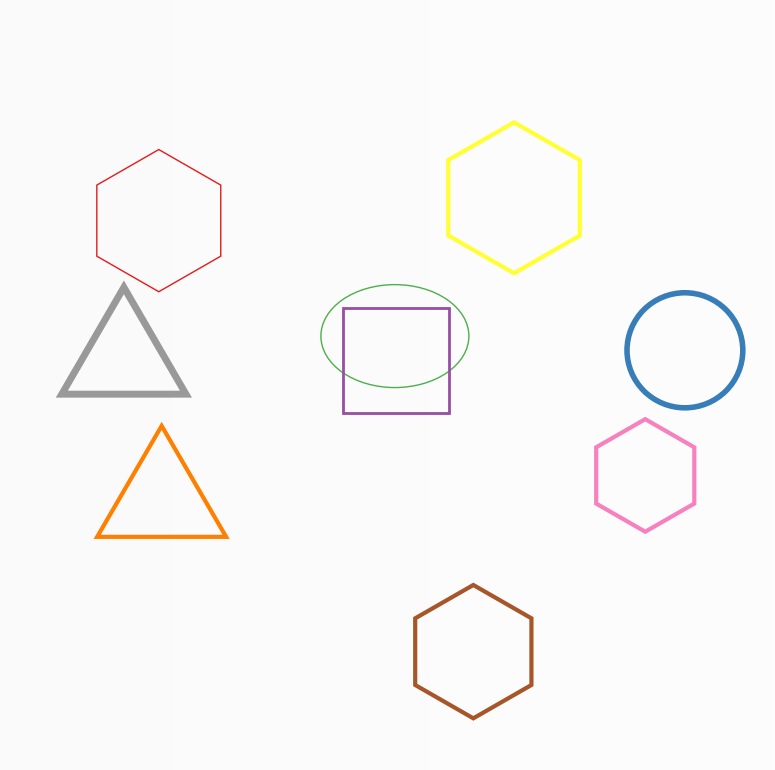[{"shape": "hexagon", "thickness": 0.5, "radius": 0.46, "center": [0.205, 0.713]}, {"shape": "circle", "thickness": 2, "radius": 0.37, "center": [0.884, 0.545]}, {"shape": "oval", "thickness": 0.5, "radius": 0.48, "center": [0.51, 0.564]}, {"shape": "square", "thickness": 1, "radius": 0.34, "center": [0.511, 0.532]}, {"shape": "triangle", "thickness": 1.5, "radius": 0.48, "center": [0.209, 0.351]}, {"shape": "hexagon", "thickness": 1.5, "radius": 0.49, "center": [0.663, 0.743]}, {"shape": "hexagon", "thickness": 1.5, "radius": 0.43, "center": [0.611, 0.154]}, {"shape": "hexagon", "thickness": 1.5, "radius": 0.37, "center": [0.833, 0.383]}, {"shape": "triangle", "thickness": 2.5, "radius": 0.46, "center": [0.16, 0.534]}]